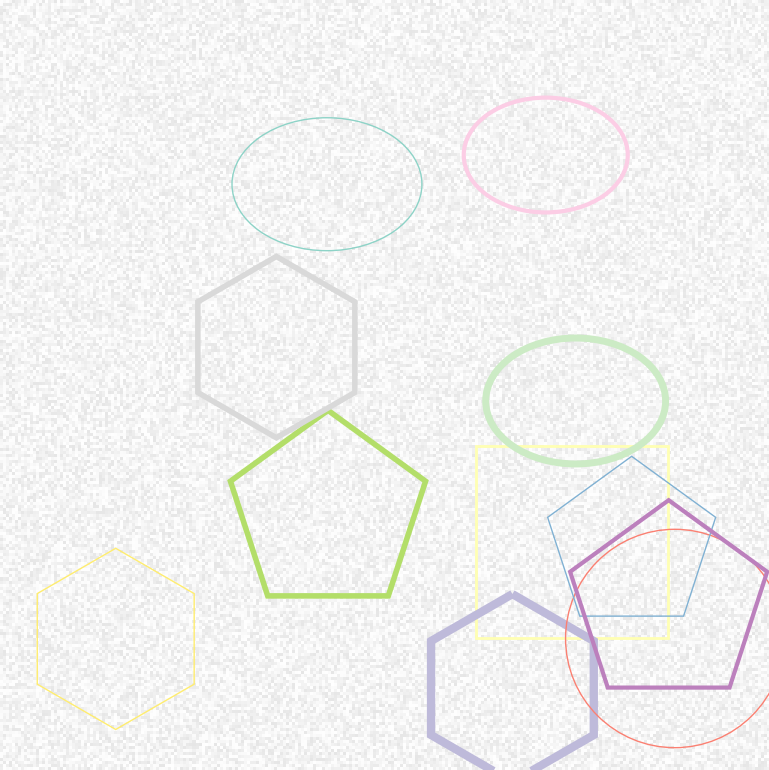[{"shape": "oval", "thickness": 0.5, "radius": 0.62, "center": [0.425, 0.761]}, {"shape": "square", "thickness": 1, "radius": 0.62, "center": [0.743, 0.297]}, {"shape": "hexagon", "thickness": 3, "radius": 0.61, "center": [0.665, 0.106]}, {"shape": "circle", "thickness": 0.5, "radius": 0.71, "center": [0.876, 0.171]}, {"shape": "pentagon", "thickness": 0.5, "radius": 0.57, "center": [0.82, 0.293]}, {"shape": "pentagon", "thickness": 2, "radius": 0.67, "center": [0.426, 0.334]}, {"shape": "oval", "thickness": 1.5, "radius": 0.53, "center": [0.709, 0.799]}, {"shape": "hexagon", "thickness": 2, "radius": 0.59, "center": [0.359, 0.549]}, {"shape": "pentagon", "thickness": 1.5, "radius": 0.67, "center": [0.868, 0.216]}, {"shape": "oval", "thickness": 2.5, "radius": 0.58, "center": [0.748, 0.479]}, {"shape": "hexagon", "thickness": 0.5, "radius": 0.59, "center": [0.15, 0.17]}]